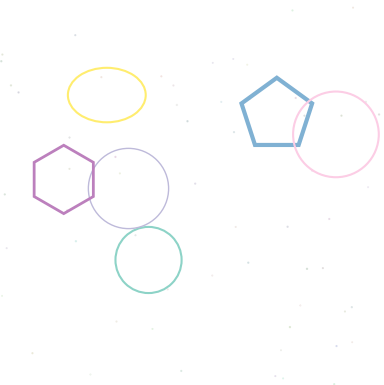[{"shape": "circle", "thickness": 1.5, "radius": 0.43, "center": [0.386, 0.325]}, {"shape": "circle", "thickness": 1, "radius": 0.52, "center": [0.334, 0.51]}, {"shape": "pentagon", "thickness": 3, "radius": 0.48, "center": [0.719, 0.702]}, {"shape": "circle", "thickness": 1.5, "radius": 0.56, "center": [0.873, 0.651]}, {"shape": "hexagon", "thickness": 2, "radius": 0.44, "center": [0.166, 0.534]}, {"shape": "oval", "thickness": 1.5, "radius": 0.51, "center": [0.277, 0.753]}]